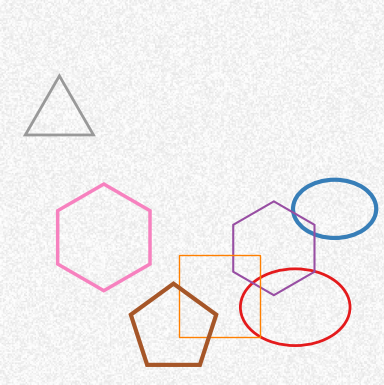[{"shape": "oval", "thickness": 2, "radius": 0.71, "center": [0.767, 0.202]}, {"shape": "oval", "thickness": 3, "radius": 0.54, "center": [0.869, 0.458]}, {"shape": "hexagon", "thickness": 1.5, "radius": 0.61, "center": [0.711, 0.355]}, {"shape": "square", "thickness": 1, "radius": 0.53, "center": [0.57, 0.232]}, {"shape": "pentagon", "thickness": 3, "radius": 0.58, "center": [0.451, 0.147]}, {"shape": "hexagon", "thickness": 2.5, "radius": 0.69, "center": [0.27, 0.383]}, {"shape": "triangle", "thickness": 2, "radius": 0.51, "center": [0.154, 0.701]}]